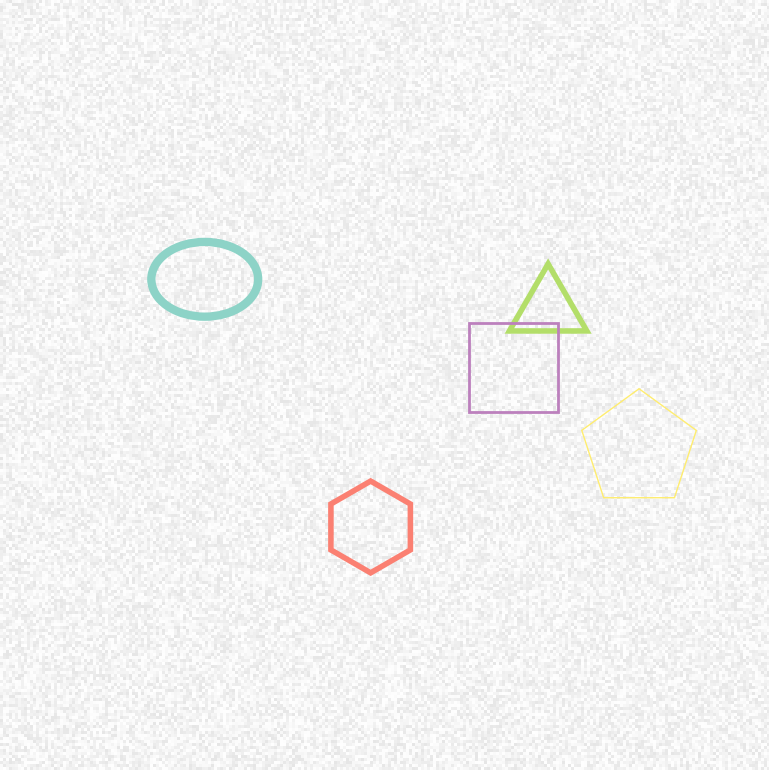[{"shape": "oval", "thickness": 3, "radius": 0.35, "center": [0.266, 0.637]}, {"shape": "hexagon", "thickness": 2, "radius": 0.3, "center": [0.481, 0.316]}, {"shape": "triangle", "thickness": 2, "radius": 0.29, "center": [0.712, 0.599]}, {"shape": "square", "thickness": 1, "radius": 0.29, "center": [0.667, 0.522]}, {"shape": "pentagon", "thickness": 0.5, "radius": 0.39, "center": [0.83, 0.417]}]